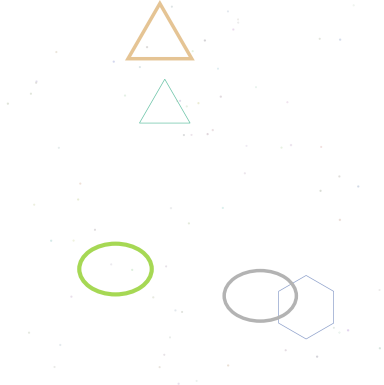[{"shape": "triangle", "thickness": 0.5, "radius": 0.38, "center": [0.428, 0.718]}, {"shape": "hexagon", "thickness": 0.5, "radius": 0.41, "center": [0.795, 0.202]}, {"shape": "oval", "thickness": 3, "radius": 0.47, "center": [0.3, 0.301]}, {"shape": "triangle", "thickness": 2.5, "radius": 0.48, "center": [0.415, 0.895]}, {"shape": "oval", "thickness": 2.5, "radius": 0.47, "center": [0.676, 0.232]}]